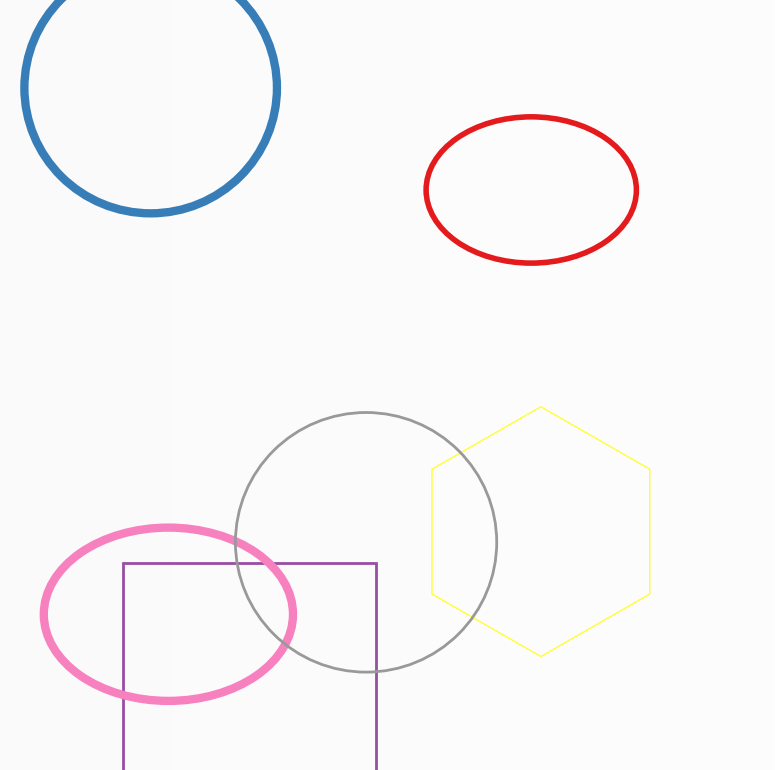[{"shape": "oval", "thickness": 2, "radius": 0.68, "center": [0.685, 0.753]}, {"shape": "circle", "thickness": 3, "radius": 0.81, "center": [0.194, 0.886]}, {"shape": "square", "thickness": 1, "radius": 0.82, "center": [0.322, 0.106]}, {"shape": "hexagon", "thickness": 0.5, "radius": 0.81, "center": [0.698, 0.31]}, {"shape": "oval", "thickness": 3, "radius": 0.8, "center": [0.217, 0.202]}, {"shape": "circle", "thickness": 1, "radius": 0.84, "center": [0.472, 0.296]}]